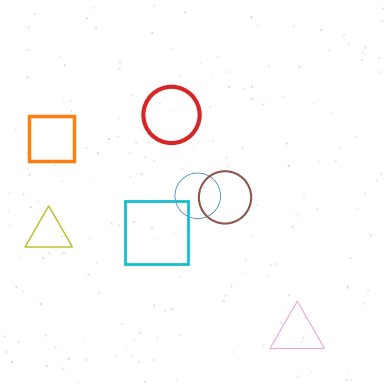[{"shape": "circle", "thickness": 0.5, "radius": 0.3, "center": [0.514, 0.491]}, {"shape": "square", "thickness": 2.5, "radius": 0.29, "center": [0.134, 0.64]}, {"shape": "circle", "thickness": 3, "radius": 0.37, "center": [0.445, 0.702]}, {"shape": "circle", "thickness": 1.5, "radius": 0.34, "center": [0.585, 0.487]}, {"shape": "triangle", "thickness": 0.5, "radius": 0.41, "center": [0.772, 0.136]}, {"shape": "triangle", "thickness": 1, "radius": 0.36, "center": [0.127, 0.394]}, {"shape": "square", "thickness": 2, "radius": 0.41, "center": [0.407, 0.395]}]